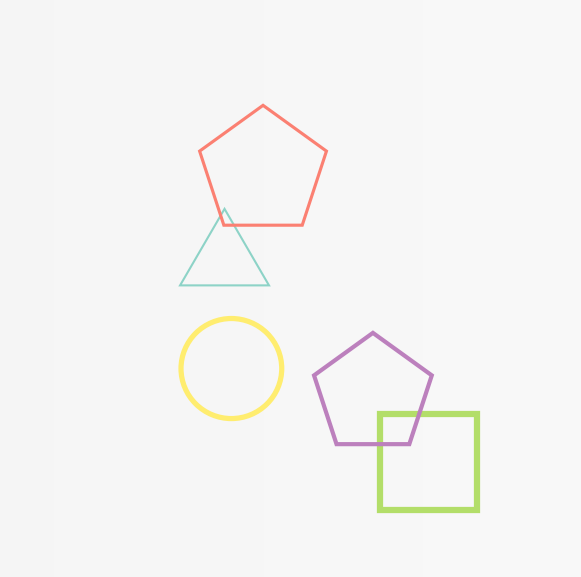[{"shape": "triangle", "thickness": 1, "radius": 0.44, "center": [0.386, 0.549]}, {"shape": "pentagon", "thickness": 1.5, "radius": 0.57, "center": [0.453, 0.702]}, {"shape": "square", "thickness": 3, "radius": 0.42, "center": [0.738, 0.199]}, {"shape": "pentagon", "thickness": 2, "radius": 0.53, "center": [0.642, 0.316]}, {"shape": "circle", "thickness": 2.5, "radius": 0.43, "center": [0.398, 0.361]}]